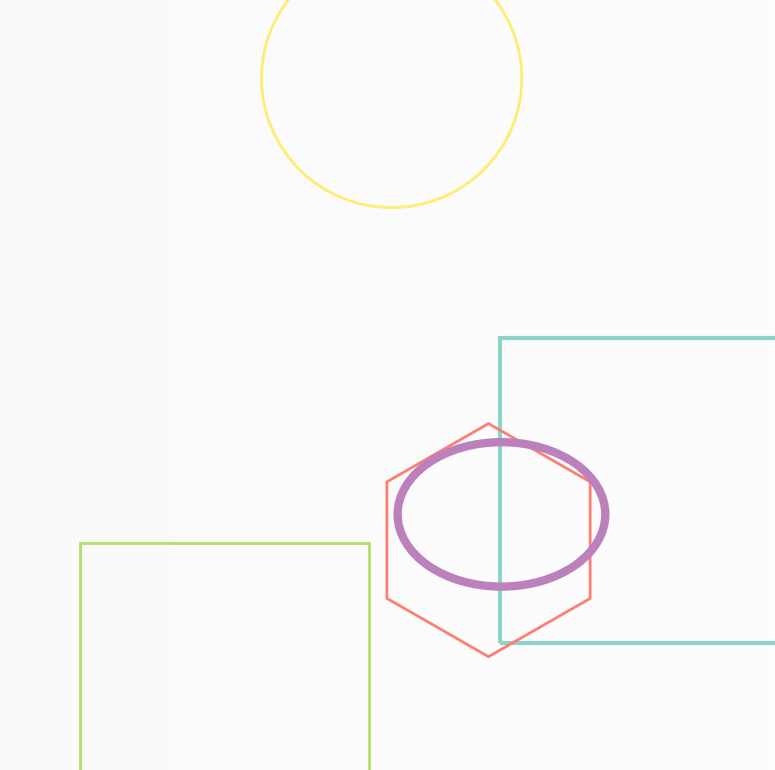[{"shape": "square", "thickness": 1.5, "radius": 0.99, "center": [0.843, 0.363]}, {"shape": "hexagon", "thickness": 1, "radius": 0.76, "center": [0.63, 0.299]}, {"shape": "square", "thickness": 1, "radius": 0.93, "center": [0.29, 0.109]}, {"shape": "oval", "thickness": 3, "radius": 0.67, "center": [0.647, 0.332]}, {"shape": "circle", "thickness": 1, "radius": 0.84, "center": [0.505, 0.898]}]